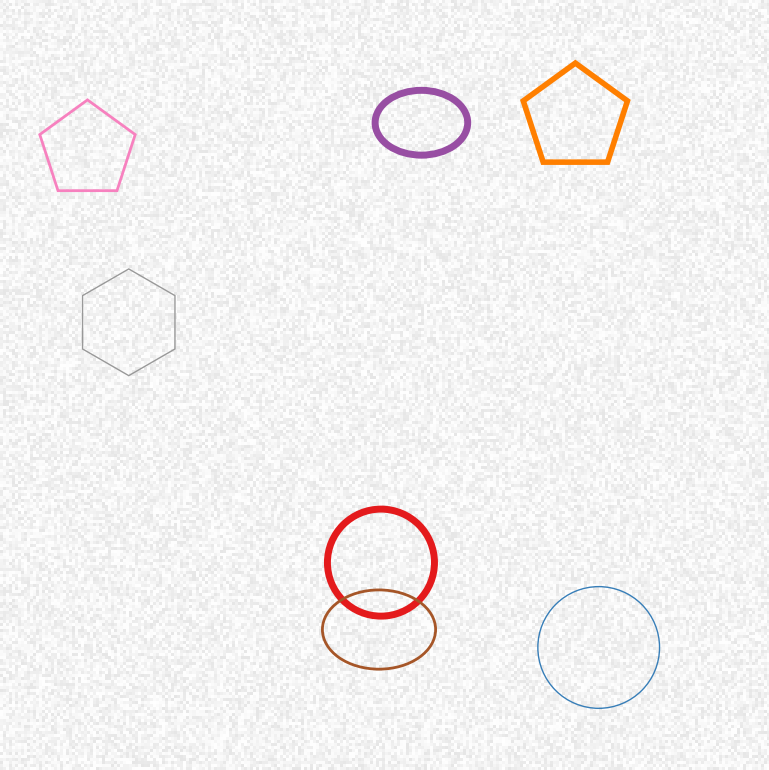[{"shape": "circle", "thickness": 2.5, "radius": 0.35, "center": [0.495, 0.269]}, {"shape": "circle", "thickness": 0.5, "radius": 0.4, "center": [0.778, 0.159]}, {"shape": "oval", "thickness": 2.5, "radius": 0.3, "center": [0.547, 0.841]}, {"shape": "pentagon", "thickness": 2, "radius": 0.36, "center": [0.747, 0.847]}, {"shape": "oval", "thickness": 1, "radius": 0.37, "center": [0.492, 0.182]}, {"shape": "pentagon", "thickness": 1, "radius": 0.33, "center": [0.114, 0.805]}, {"shape": "hexagon", "thickness": 0.5, "radius": 0.35, "center": [0.167, 0.581]}]